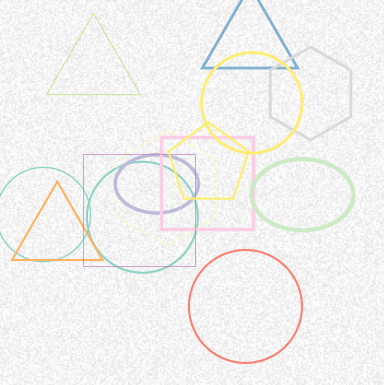[{"shape": "circle", "thickness": 1.5, "radius": 0.72, "center": [0.37, 0.436]}, {"shape": "circle", "thickness": 1, "radius": 0.61, "center": [0.113, 0.443]}, {"shape": "hexagon", "thickness": 0.5, "radius": 0.74, "center": [0.433, 0.511]}, {"shape": "oval", "thickness": 2.5, "radius": 0.54, "center": [0.407, 0.522]}, {"shape": "circle", "thickness": 1.5, "radius": 0.73, "center": [0.638, 0.204]}, {"shape": "triangle", "thickness": 2, "radius": 0.71, "center": [0.649, 0.895]}, {"shape": "triangle", "thickness": 1.5, "radius": 0.68, "center": [0.149, 0.393]}, {"shape": "triangle", "thickness": 0.5, "radius": 0.7, "center": [0.243, 0.824]}, {"shape": "square", "thickness": 2.5, "radius": 0.59, "center": [0.538, 0.524]}, {"shape": "hexagon", "thickness": 2, "radius": 0.6, "center": [0.807, 0.757]}, {"shape": "square", "thickness": 0.5, "radius": 0.73, "center": [0.361, 0.453]}, {"shape": "oval", "thickness": 3, "radius": 0.66, "center": [0.786, 0.494]}, {"shape": "circle", "thickness": 2, "radius": 0.65, "center": [0.654, 0.733]}, {"shape": "pentagon", "thickness": 1.5, "radius": 0.55, "center": [0.542, 0.573]}]